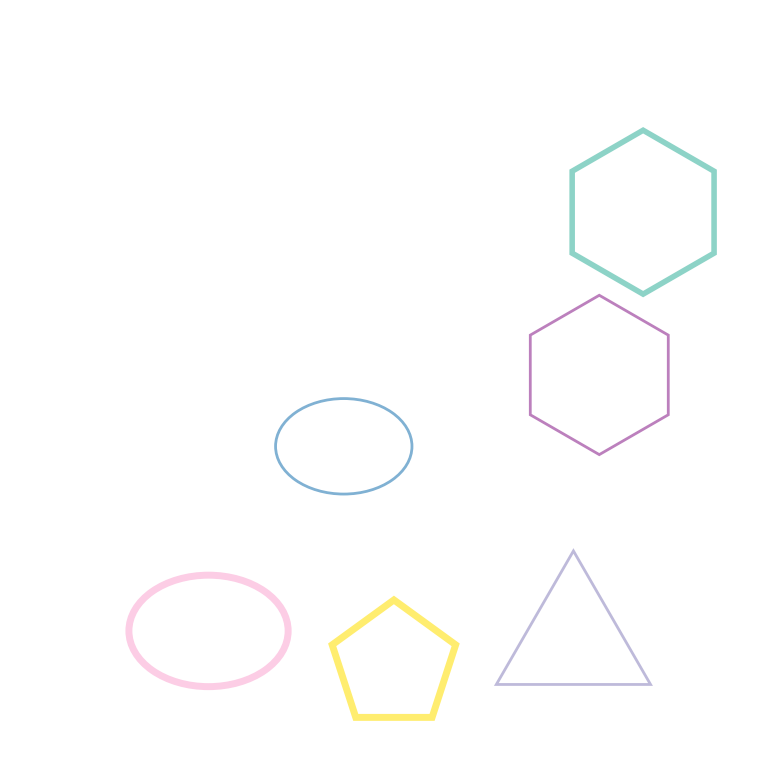[{"shape": "hexagon", "thickness": 2, "radius": 0.53, "center": [0.835, 0.724]}, {"shape": "triangle", "thickness": 1, "radius": 0.58, "center": [0.745, 0.169]}, {"shape": "oval", "thickness": 1, "radius": 0.44, "center": [0.446, 0.42]}, {"shape": "oval", "thickness": 2.5, "radius": 0.52, "center": [0.271, 0.181]}, {"shape": "hexagon", "thickness": 1, "radius": 0.52, "center": [0.778, 0.513]}, {"shape": "pentagon", "thickness": 2.5, "radius": 0.42, "center": [0.512, 0.137]}]